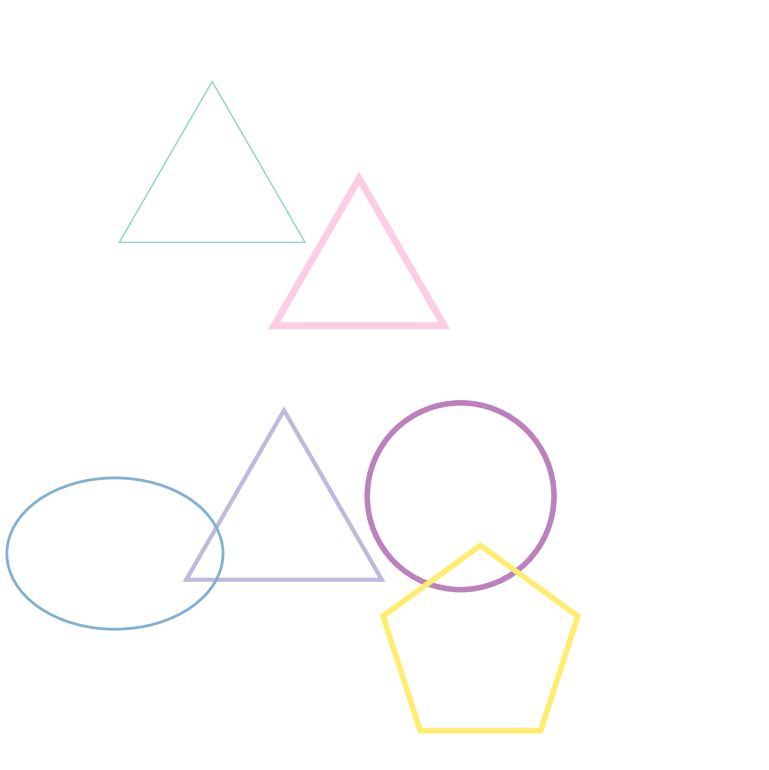[{"shape": "triangle", "thickness": 0.5, "radius": 0.7, "center": [0.276, 0.755]}, {"shape": "triangle", "thickness": 1.5, "radius": 0.73, "center": [0.369, 0.32]}, {"shape": "oval", "thickness": 1, "radius": 0.7, "center": [0.149, 0.281]}, {"shape": "triangle", "thickness": 2.5, "radius": 0.64, "center": [0.466, 0.641]}, {"shape": "circle", "thickness": 2, "radius": 0.61, "center": [0.598, 0.356]}, {"shape": "pentagon", "thickness": 2, "radius": 0.67, "center": [0.624, 0.159]}]